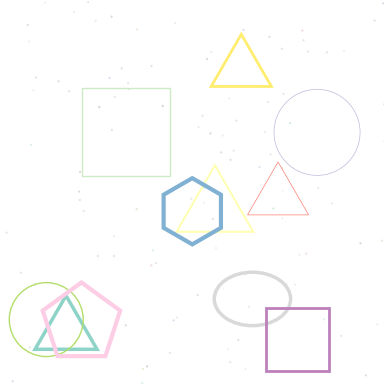[{"shape": "triangle", "thickness": 2.5, "radius": 0.46, "center": [0.171, 0.139]}, {"shape": "triangle", "thickness": 1.5, "radius": 0.58, "center": [0.558, 0.456]}, {"shape": "circle", "thickness": 0.5, "radius": 0.56, "center": [0.823, 0.656]}, {"shape": "triangle", "thickness": 0.5, "radius": 0.46, "center": [0.722, 0.488]}, {"shape": "hexagon", "thickness": 3, "radius": 0.43, "center": [0.499, 0.451]}, {"shape": "circle", "thickness": 1, "radius": 0.48, "center": [0.12, 0.17]}, {"shape": "pentagon", "thickness": 3, "radius": 0.53, "center": [0.212, 0.161]}, {"shape": "oval", "thickness": 2.5, "radius": 0.5, "center": [0.656, 0.224]}, {"shape": "square", "thickness": 2, "radius": 0.41, "center": [0.773, 0.119]}, {"shape": "square", "thickness": 1, "radius": 0.57, "center": [0.328, 0.657]}, {"shape": "triangle", "thickness": 2, "radius": 0.45, "center": [0.627, 0.821]}]